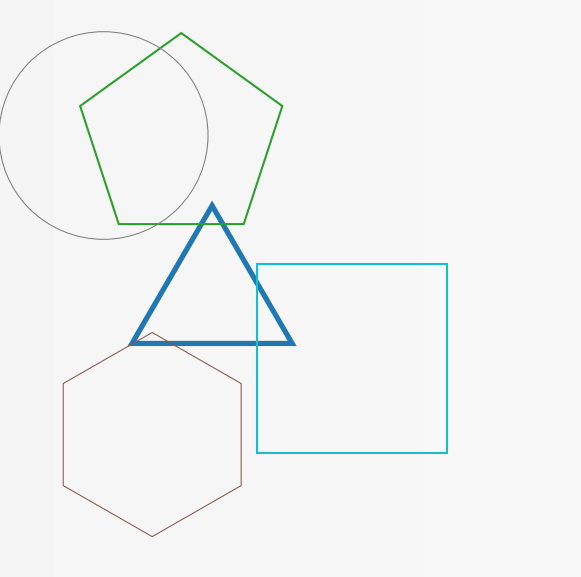[{"shape": "triangle", "thickness": 2.5, "radius": 0.8, "center": [0.365, 0.484]}, {"shape": "pentagon", "thickness": 1, "radius": 0.91, "center": [0.312, 0.759]}, {"shape": "hexagon", "thickness": 0.5, "radius": 0.88, "center": [0.262, 0.247]}, {"shape": "circle", "thickness": 0.5, "radius": 0.9, "center": [0.178, 0.764]}, {"shape": "square", "thickness": 1, "radius": 0.82, "center": [0.605, 0.378]}]